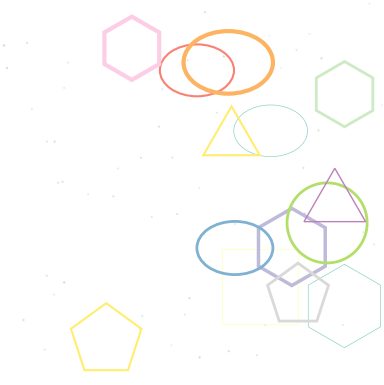[{"shape": "oval", "thickness": 0.5, "radius": 0.48, "center": [0.703, 0.66]}, {"shape": "hexagon", "thickness": 0.5, "radius": 0.54, "center": [0.895, 0.205]}, {"shape": "square", "thickness": 0.5, "radius": 0.49, "center": [0.675, 0.256]}, {"shape": "hexagon", "thickness": 2.5, "radius": 0.5, "center": [0.758, 0.359]}, {"shape": "oval", "thickness": 1.5, "radius": 0.48, "center": [0.512, 0.817]}, {"shape": "oval", "thickness": 2, "radius": 0.49, "center": [0.61, 0.356]}, {"shape": "oval", "thickness": 3, "radius": 0.58, "center": [0.593, 0.838]}, {"shape": "circle", "thickness": 2, "radius": 0.52, "center": [0.85, 0.421]}, {"shape": "hexagon", "thickness": 3, "radius": 0.41, "center": [0.342, 0.875]}, {"shape": "pentagon", "thickness": 2, "radius": 0.42, "center": [0.774, 0.233]}, {"shape": "triangle", "thickness": 1, "radius": 0.46, "center": [0.87, 0.47]}, {"shape": "hexagon", "thickness": 2, "radius": 0.42, "center": [0.895, 0.755]}, {"shape": "triangle", "thickness": 1.5, "radius": 0.42, "center": [0.601, 0.639]}, {"shape": "pentagon", "thickness": 1.5, "radius": 0.48, "center": [0.276, 0.116]}]